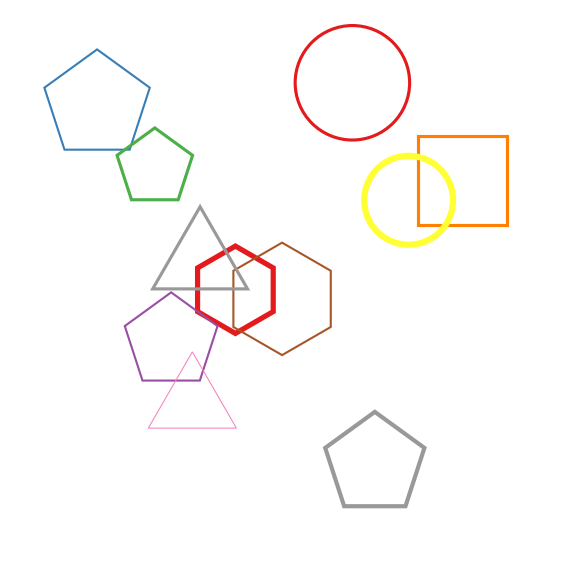[{"shape": "circle", "thickness": 1.5, "radius": 0.5, "center": [0.61, 0.856]}, {"shape": "hexagon", "thickness": 2.5, "radius": 0.38, "center": [0.408, 0.497]}, {"shape": "pentagon", "thickness": 1, "radius": 0.48, "center": [0.168, 0.818]}, {"shape": "pentagon", "thickness": 1.5, "radius": 0.34, "center": [0.268, 0.709]}, {"shape": "pentagon", "thickness": 1, "radius": 0.42, "center": [0.296, 0.408]}, {"shape": "square", "thickness": 1.5, "radius": 0.39, "center": [0.801, 0.686]}, {"shape": "circle", "thickness": 3, "radius": 0.38, "center": [0.708, 0.652]}, {"shape": "hexagon", "thickness": 1, "radius": 0.49, "center": [0.488, 0.482]}, {"shape": "triangle", "thickness": 0.5, "radius": 0.44, "center": [0.333, 0.302]}, {"shape": "pentagon", "thickness": 2, "radius": 0.45, "center": [0.649, 0.196]}, {"shape": "triangle", "thickness": 1.5, "radius": 0.47, "center": [0.346, 0.546]}]